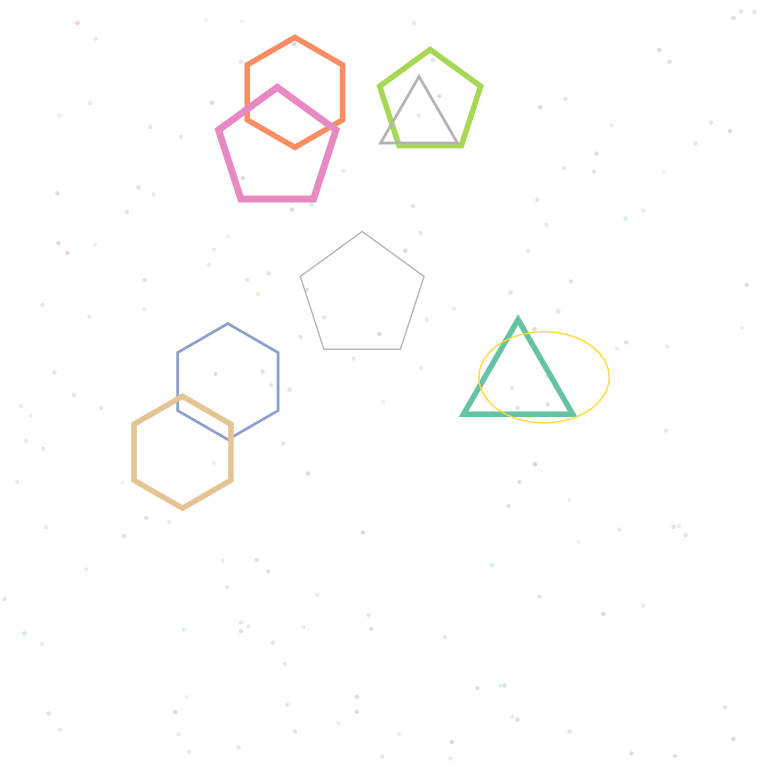[{"shape": "triangle", "thickness": 2, "radius": 0.41, "center": [0.673, 0.503]}, {"shape": "hexagon", "thickness": 2, "radius": 0.36, "center": [0.383, 0.88]}, {"shape": "hexagon", "thickness": 1, "radius": 0.38, "center": [0.296, 0.504]}, {"shape": "pentagon", "thickness": 2.5, "radius": 0.4, "center": [0.36, 0.806]}, {"shape": "pentagon", "thickness": 2, "radius": 0.34, "center": [0.559, 0.867]}, {"shape": "oval", "thickness": 0.5, "radius": 0.42, "center": [0.707, 0.51]}, {"shape": "hexagon", "thickness": 2, "radius": 0.36, "center": [0.237, 0.413]}, {"shape": "pentagon", "thickness": 0.5, "radius": 0.42, "center": [0.47, 0.615]}, {"shape": "triangle", "thickness": 1, "radius": 0.29, "center": [0.544, 0.843]}]